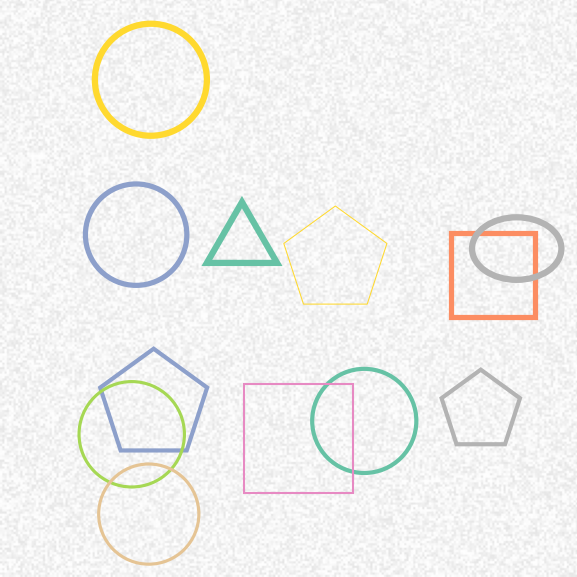[{"shape": "circle", "thickness": 2, "radius": 0.45, "center": [0.631, 0.27]}, {"shape": "triangle", "thickness": 3, "radius": 0.35, "center": [0.419, 0.579]}, {"shape": "square", "thickness": 2.5, "radius": 0.36, "center": [0.854, 0.523]}, {"shape": "pentagon", "thickness": 2, "radius": 0.49, "center": [0.266, 0.298]}, {"shape": "circle", "thickness": 2.5, "radius": 0.44, "center": [0.236, 0.593]}, {"shape": "square", "thickness": 1, "radius": 0.47, "center": [0.517, 0.24]}, {"shape": "circle", "thickness": 1.5, "radius": 0.46, "center": [0.228, 0.247]}, {"shape": "circle", "thickness": 3, "radius": 0.48, "center": [0.261, 0.861]}, {"shape": "pentagon", "thickness": 0.5, "radius": 0.47, "center": [0.581, 0.549]}, {"shape": "circle", "thickness": 1.5, "radius": 0.43, "center": [0.258, 0.109]}, {"shape": "pentagon", "thickness": 2, "radius": 0.36, "center": [0.832, 0.288]}, {"shape": "oval", "thickness": 3, "radius": 0.39, "center": [0.895, 0.569]}]